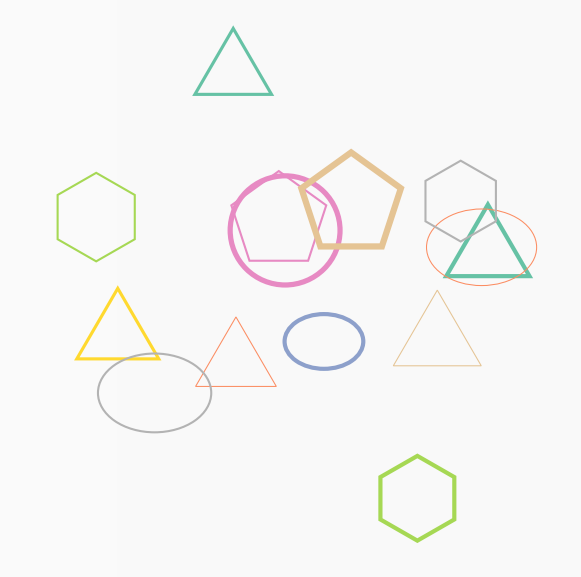[{"shape": "triangle", "thickness": 1.5, "radius": 0.38, "center": [0.401, 0.874]}, {"shape": "triangle", "thickness": 2, "radius": 0.41, "center": [0.839, 0.562]}, {"shape": "triangle", "thickness": 0.5, "radius": 0.4, "center": [0.406, 0.37]}, {"shape": "oval", "thickness": 0.5, "radius": 0.47, "center": [0.829, 0.571]}, {"shape": "oval", "thickness": 2, "radius": 0.34, "center": [0.557, 0.408]}, {"shape": "pentagon", "thickness": 1, "radius": 0.43, "center": [0.48, 0.617]}, {"shape": "circle", "thickness": 2.5, "radius": 0.47, "center": [0.49, 0.6]}, {"shape": "hexagon", "thickness": 2, "radius": 0.37, "center": [0.718, 0.136]}, {"shape": "hexagon", "thickness": 1, "radius": 0.38, "center": [0.165, 0.623]}, {"shape": "triangle", "thickness": 1.5, "radius": 0.41, "center": [0.203, 0.418]}, {"shape": "pentagon", "thickness": 3, "radius": 0.45, "center": [0.604, 0.645]}, {"shape": "triangle", "thickness": 0.5, "radius": 0.44, "center": [0.752, 0.409]}, {"shape": "hexagon", "thickness": 1, "radius": 0.35, "center": [0.793, 0.651]}, {"shape": "oval", "thickness": 1, "radius": 0.49, "center": [0.266, 0.319]}]